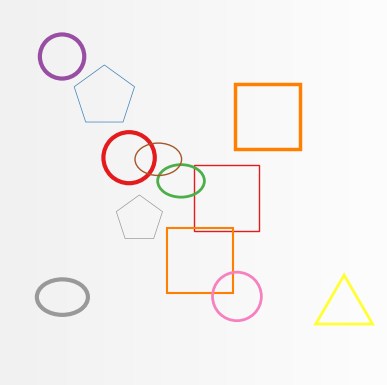[{"shape": "square", "thickness": 1, "radius": 0.43, "center": [0.585, 0.486]}, {"shape": "circle", "thickness": 3, "radius": 0.33, "center": [0.333, 0.59]}, {"shape": "pentagon", "thickness": 0.5, "radius": 0.41, "center": [0.269, 0.749]}, {"shape": "oval", "thickness": 2, "radius": 0.3, "center": [0.467, 0.53]}, {"shape": "circle", "thickness": 3, "radius": 0.29, "center": [0.16, 0.853]}, {"shape": "square", "thickness": 2.5, "radius": 0.42, "center": [0.69, 0.697]}, {"shape": "square", "thickness": 1.5, "radius": 0.43, "center": [0.516, 0.324]}, {"shape": "triangle", "thickness": 2, "radius": 0.42, "center": [0.888, 0.201]}, {"shape": "oval", "thickness": 1, "radius": 0.3, "center": [0.408, 0.586]}, {"shape": "circle", "thickness": 2, "radius": 0.32, "center": [0.611, 0.23]}, {"shape": "oval", "thickness": 3, "radius": 0.33, "center": [0.161, 0.228]}, {"shape": "pentagon", "thickness": 0.5, "radius": 0.31, "center": [0.36, 0.431]}]